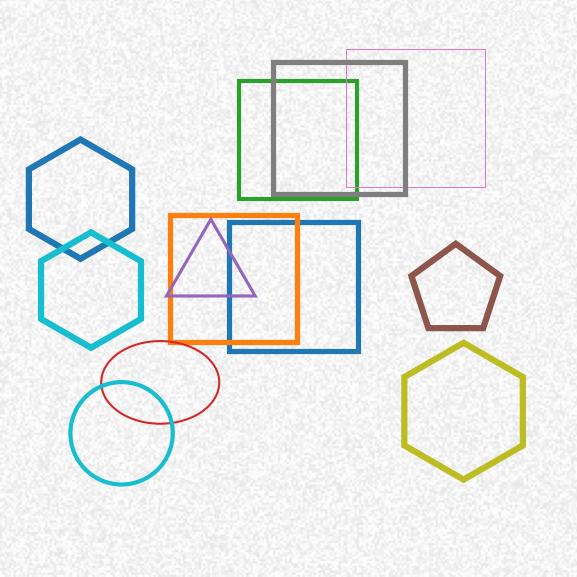[{"shape": "square", "thickness": 2.5, "radius": 0.56, "center": [0.508, 0.503]}, {"shape": "hexagon", "thickness": 3, "radius": 0.52, "center": [0.139, 0.654]}, {"shape": "square", "thickness": 2.5, "radius": 0.55, "center": [0.404, 0.517]}, {"shape": "square", "thickness": 2, "radius": 0.51, "center": [0.516, 0.757]}, {"shape": "oval", "thickness": 1, "radius": 0.51, "center": [0.277, 0.337]}, {"shape": "triangle", "thickness": 1.5, "radius": 0.44, "center": [0.365, 0.531]}, {"shape": "pentagon", "thickness": 3, "radius": 0.4, "center": [0.789, 0.496]}, {"shape": "square", "thickness": 0.5, "radius": 0.6, "center": [0.72, 0.794]}, {"shape": "square", "thickness": 2.5, "radius": 0.57, "center": [0.587, 0.778]}, {"shape": "hexagon", "thickness": 3, "radius": 0.59, "center": [0.803, 0.287]}, {"shape": "circle", "thickness": 2, "radius": 0.44, "center": [0.211, 0.249]}, {"shape": "hexagon", "thickness": 3, "radius": 0.5, "center": [0.158, 0.497]}]